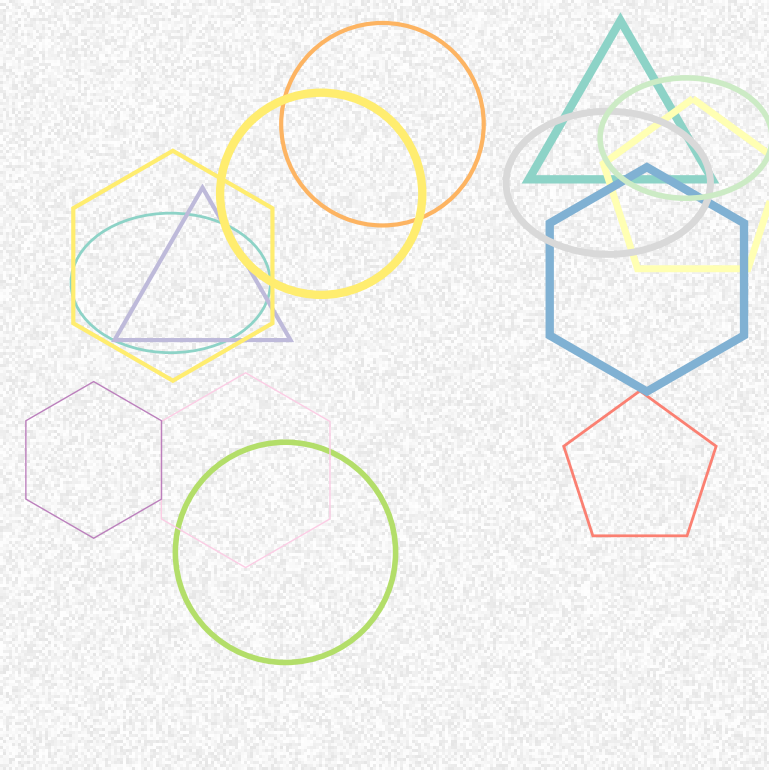[{"shape": "triangle", "thickness": 3, "radius": 0.69, "center": [0.806, 0.836]}, {"shape": "oval", "thickness": 1, "radius": 0.65, "center": [0.222, 0.633]}, {"shape": "pentagon", "thickness": 2.5, "radius": 0.61, "center": [0.9, 0.75]}, {"shape": "triangle", "thickness": 1.5, "radius": 0.66, "center": [0.263, 0.624]}, {"shape": "pentagon", "thickness": 1, "radius": 0.52, "center": [0.831, 0.388]}, {"shape": "hexagon", "thickness": 3, "radius": 0.73, "center": [0.84, 0.637]}, {"shape": "circle", "thickness": 1.5, "radius": 0.66, "center": [0.497, 0.839]}, {"shape": "circle", "thickness": 2, "radius": 0.72, "center": [0.371, 0.283]}, {"shape": "hexagon", "thickness": 0.5, "radius": 0.63, "center": [0.319, 0.389]}, {"shape": "oval", "thickness": 2.5, "radius": 0.66, "center": [0.79, 0.763]}, {"shape": "hexagon", "thickness": 0.5, "radius": 0.51, "center": [0.122, 0.403]}, {"shape": "oval", "thickness": 2, "radius": 0.56, "center": [0.891, 0.821]}, {"shape": "hexagon", "thickness": 1.5, "radius": 0.75, "center": [0.225, 0.655]}, {"shape": "circle", "thickness": 3, "radius": 0.66, "center": [0.417, 0.748]}]